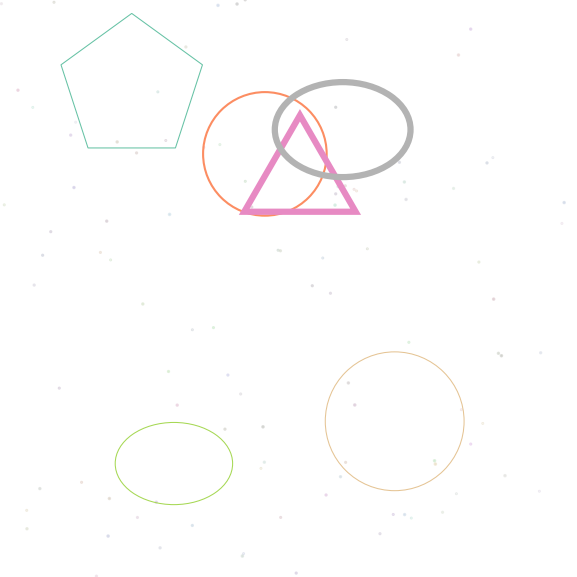[{"shape": "pentagon", "thickness": 0.5, "radius": 0.64, "center": [0.228, 0.847]}, {"shape": "circle", "thickness": 1, "radius": 0.53, "center": [0.459, 0.733]}, {"shape": "triangle", "thickness": 3, "radius": 0.56, "center": [0.519, 0.688]}, {"shape": "oval", "thickness": 0.5, "radius": 0.51, "center": [0.301, 0.196]}, {"shape": "circle", "thickness": 0.5, "radius": 0.6, "center": [0.683, 0.27]}, {"shape": "oval", "thickness": 3, "radius": 0.59, "center": [0.593, 0.775]}]